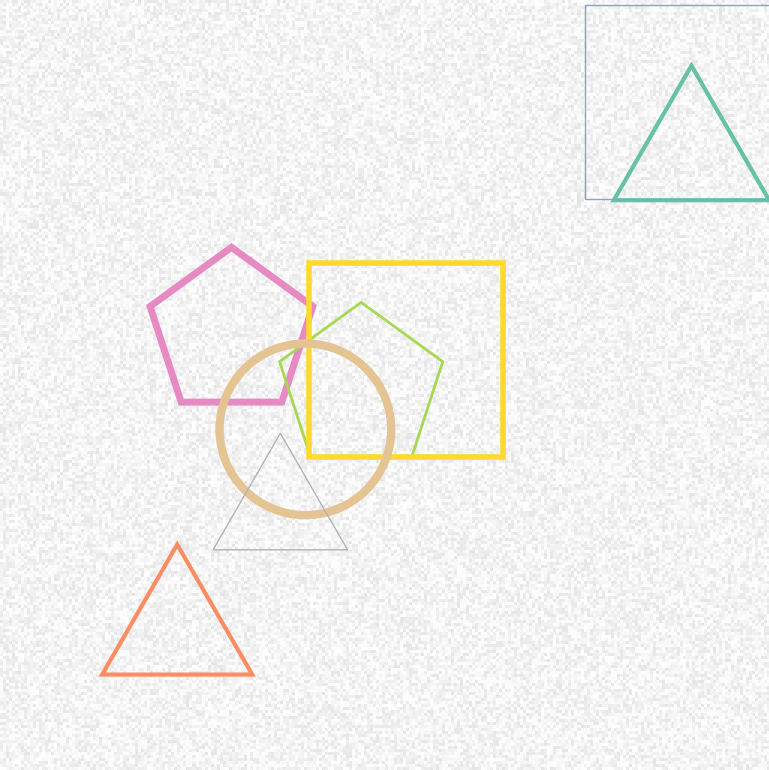[{"shape": "triangle", "thickness": 1.5, "radius": 0.58, "center": [0.898, 0.798]}, {"shape": "triangle", "thickness": 1.5, "radius": 0.56, "center": [0.23, 0.18]}, {"shape": "square", "thickness": 0.5, "radius": 0.63, "center": [0.886, 0.868]}, {"shape": "pentagon", "thickness": 2.5, "radius": 0.56, "center": [0.301, 0.568]}, {"shape": "pentagon", "thickness": 1, "radius": 0.56, "center": [0.469, 0.496]}, {"shape": "square", "thickness": 2, "radius": 0.63, "center": [0.527, 0.532]}, {"shape": "circle", "thickness": 3, "radius": 0.56, "center": [0.397, 0.442]}, {"shape": "triangle", "thickness": 0.5, "radius": 0.5, "center": [0.364, 0.336]}]